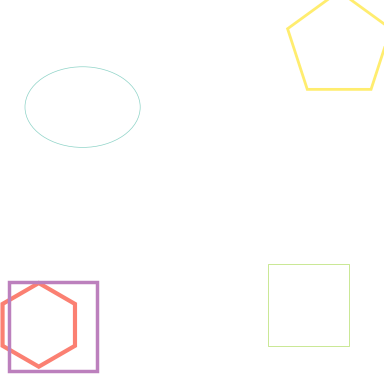[{"shape": "oval", "thickness": 0.5, "radius": 0.75, "center": [0.215, 0.722]}, {"shape": "hexagon", "thickness": 3, "radius": 0.54, "center": [0.101, 0.156]}, {"shape": "square", "thickness": 0.5, "radius": 0.53, "center": [0.802, 0.208]}, {"shape": "square", "thickness": 2.5, "radius": 0.57, "center": [0.139, 0.152]}, {"shape": "pentagon", "thickness": 2, "radius": 0.7, "center": [0.881, 0.882]}]